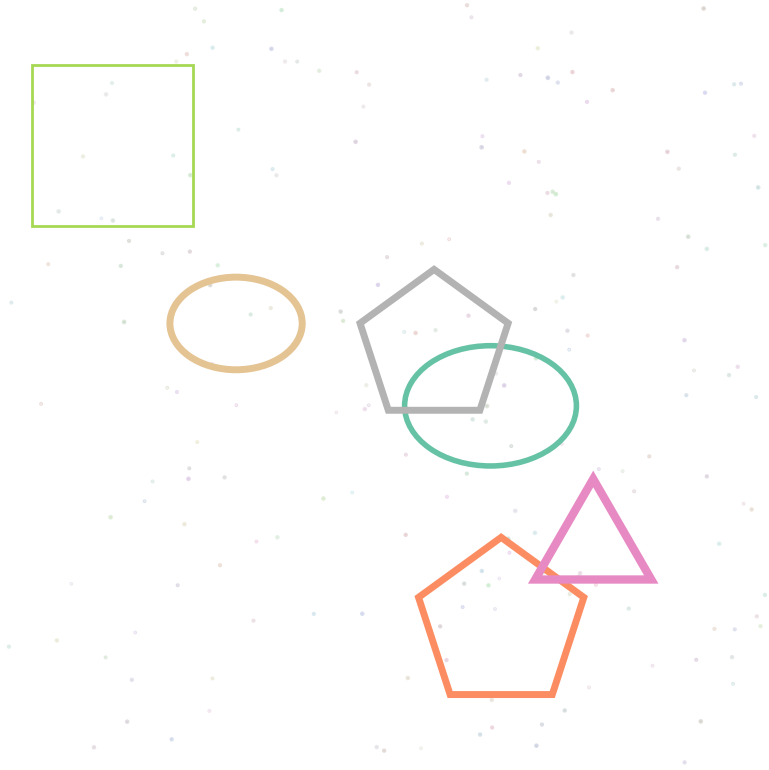[{"shape": "oval", "thickness": 2, "radius": 0.56, "center": [0.637, 0.473]}, {"shape": "pentagon", "thickness": 2.5, "radius": 0.56, "center": [0.651, 0.189]}, {"shape": "triangle", "thickness": 3, "radius": 0.44, "center": [0.77, 0.291]}, {"shape": "square", "thickness": 1, "radius": 0.52, "center": [0.146, 0.81]}, {"shape": "oval", "thickness": 2.5, "radius": 0.43, "center": [0.307, 0.58]}, {"shape": "pentagon", "thickness": 2.5, "radius": 0.51, "center": [0.564, 0.549]}]